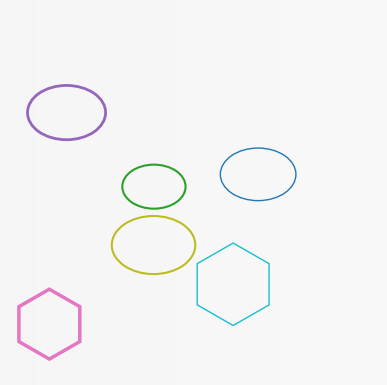[{"shape": "oval", "thickness": 1, "radius": 0.49, "center": [0.666, 0.547]}, {"shape": "oval", "thickness": 1.5, "radius": 0.41, "center": [0.397, 0.515]}, {"shape": "oval", "thickness": 2, "radius": 0.5, "center": [0.172, 0.708]}, {"shape": "hexagon", "thickness": 2.5, "radius": 0.45, "center": [0.127, 0.158]}, {"shape": "oval", "thickness": 1.5, "radius": 0.54, "center": [0.396, 0.364]}, {"shape": "hexagon", "thickness": 1, "radius": 0.54, "center": [0.602, 0.262]}]